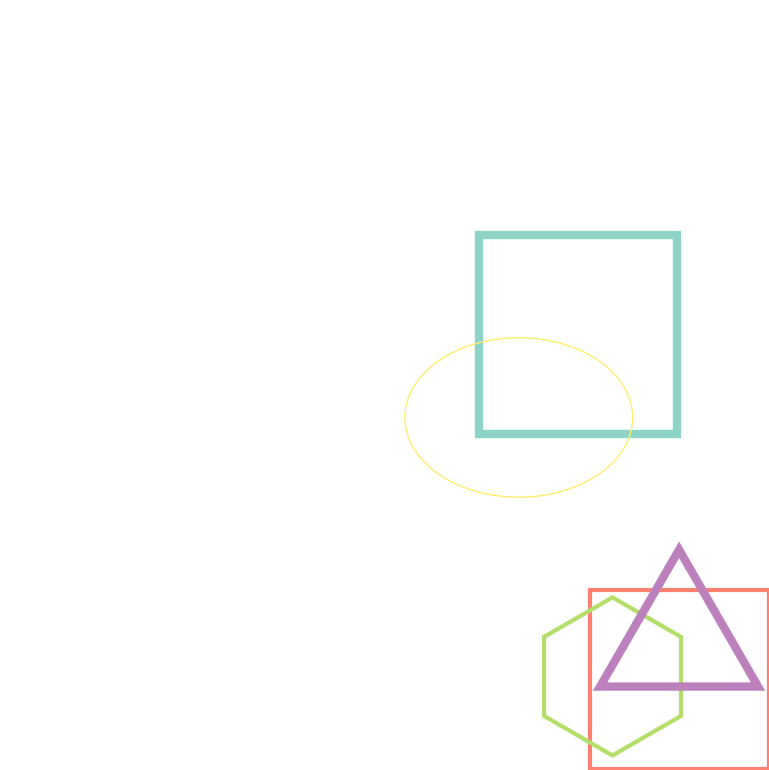[{"shape": "square", "thickness": 3, "radius": 0.64, "center": [0.75, 0.566]}, {"shape": "square", "thickness": 1.5, "radius": 0.58, "center": [0.883, 0.118]}, {"shape": "hexagon", "thickness": 1.5, "radius": 0.51, "center": [0.795, 0.122]}, {"shape": "triangle", "thickness": 3, "radius": 0.59, "center": [0.882, 0.168]}, {"shape": "oval", "thickness": 0.5, "radius": 0.74, "center": [0.674, 0.458]}]